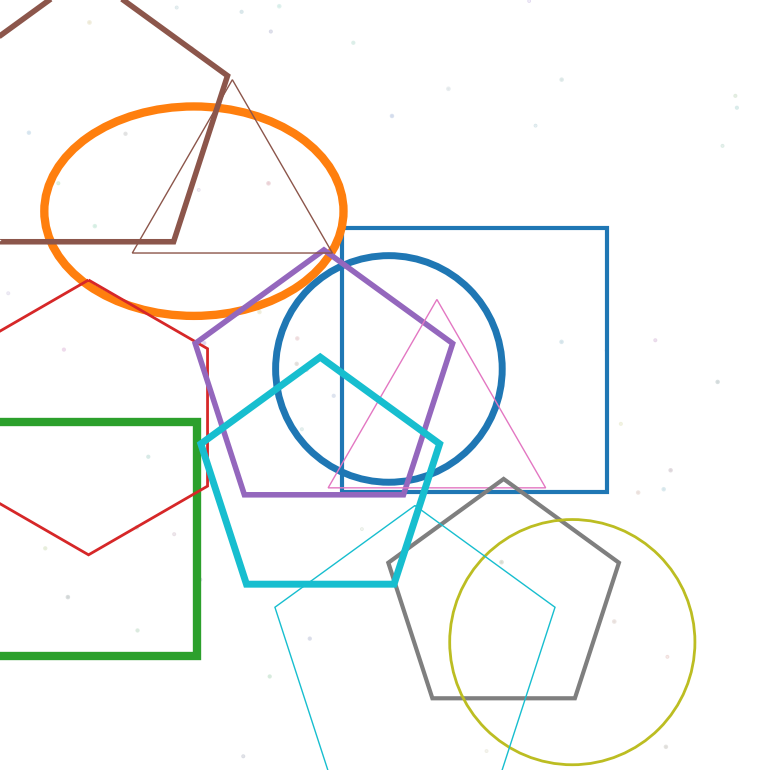[{"shape": "square", "thickness": 1.5, "radius": 0.86, "center": [0.616, 0.533]}, {"shape": "circle", "thickness": 2.5, "radius": 0.74, "center": [0.505, 0.521]}, {"shape": "oval", "thickness": 3, "radius": 0.97, "center": [0.252, 0.726]}, {"shape": "square", "thickness": 3, "radius": 0.76, "center": [0.104, 0.3]}, {"shape": "hexagon", "thickness": 1, "radius": 0.89, "center": [0.115, 0.458]}, {"shape": "pentagon", "thickness": 2, "radius": 0.88, "center": [0.421, 0.5]}, {"shape": "pentagon", "thickness": 2, "radius": 0.96, "center": [0.112, 0.842]}, {"shape": "triangle", "thickness": 0.5, "radius": 0.75, "center": [0.302, 0.746]}, {"shape": "triangle", "thickness": 0.5, "radius": 0.82, "center": [0.567, 0.448]}, {"shape": "pentagon", "thickness": 1.5, "radius": 0.79, "center": [0.654, 0.221]}, {"shape": "circle", "thickness": 1, "radius": 0.8, "center": [0.743, 0.166]}, {"shape": "pentagon", "thickness": 0.5, "radius": 0.96, "center": [0.539, 0.152]}, {"shape": "pentagon", "thickness": 2.5, "radius": 0.82, "center": [0.416, 0.373]}]